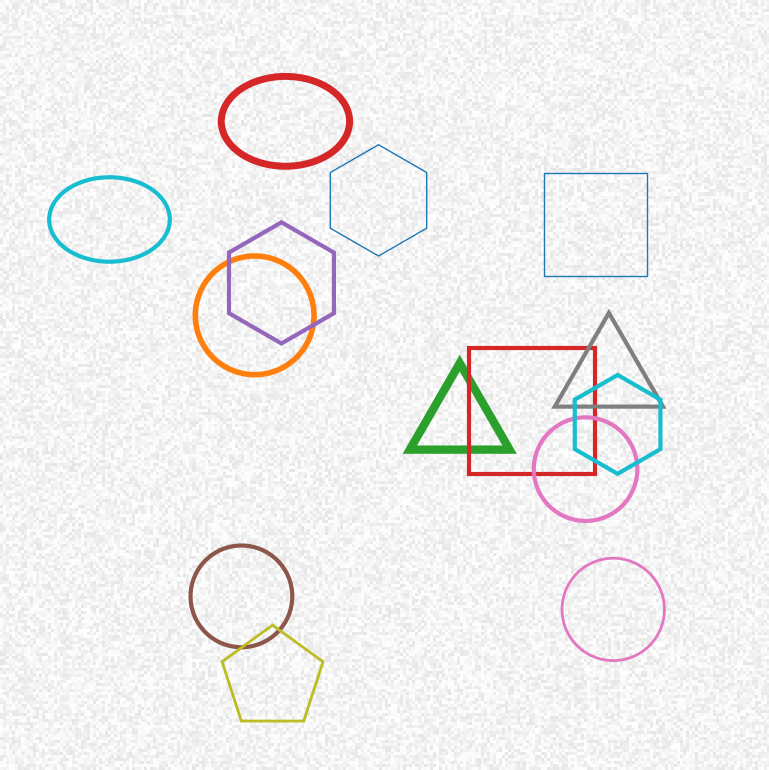[{"shape": "square", "thickness": 0.5, "radius": 0.33, "center": [0.774, 0.709]}, {"shape": "hexagon", "thickness": 0.5, "radius": 0.36, "center": [0.492, 0.74]}, {"shape": "circle", "thickness": 2, "radius": 0.39, "center": [0.331, 0.59]}, {"shape": "triangle", "thickness": 3, "radius": 0.37, "center": [0.597, 0.453]}, {"shape": "square", "thickness": 1.5, "radius": 0.41, "center": [0.69, 0.466]}, {"shape": "oval", "thickness": 2.5, "radius": 0.42, "center": [0.371, 0.842]}, {"shape": "hexagon", "thickness": 1.5, "radius": 0.39, "center": [0.366, 0.633]}, {"shape": "circle", "thickness": 1.5, "radius": 0.33, "center": [0.314, 0.225]}, {"shape": "circle", "thickness": 1.5, "radius": 0.34, "center": [0.76, 0.391]}, {"shape": "circle", "thickness": 1, "radius": 0.33, "center": [0.796, 0.209]}, {"shape": "triangle", "thickness": 1.5, "radius": 0.41, "center": [0.791, 0.513]}, {"shape": "pentagon", "thickness": 1, "radius": 0.34, "center": [0.354, 0.119]}, {"shape": "oval", "thickness": 1.5, "radius": 0.39, "center": [0.142, 0.715]}, {"shape": "hexagon", "thickness": 1.5, "radius": 0.32, "center": [0.802, 0.449]}]